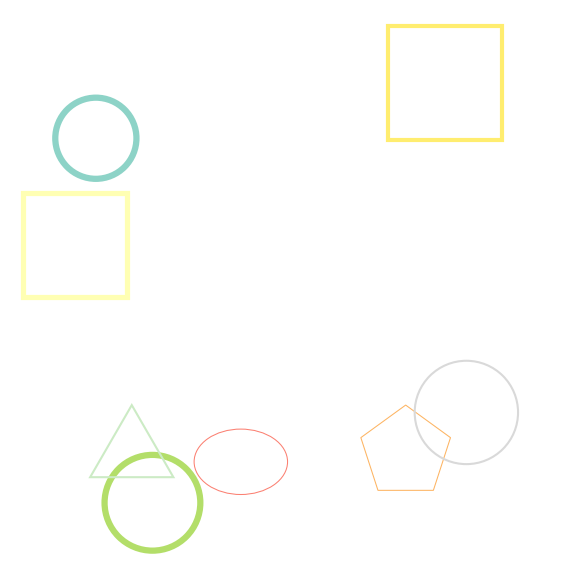[{"shape": "circle", "thickness": 3, "radius": 0.35, "center": [0.166, 0.76]}, {"shape": "square", "thickness": 2.5, "radius": 0.45, "center": [0.13, 0.575]}, {"shape": "oval", "thickness": 0.5, "radius": 0.4, "center": [0.417, 0.199]}, {"shape": "pentagon", "thickness": 0.5, "radius": 0.41, "center": [0.702, 0.216]}, {"shape": "circle", "thickness": 3, "radius": 0.41, "center": [0.264, 0.129]}, {"shape": "circle", "thickness": 1, "radius": 0.45, "center": [0.808, 0.285]}, {"shape": "triangle", "thickness": 1, "radius": 0.42, "center": [0.228, 0.214]}, {"shape": "square", "thickness": 2, "radius": 0.49, "center": [0.77, 0.856]}]